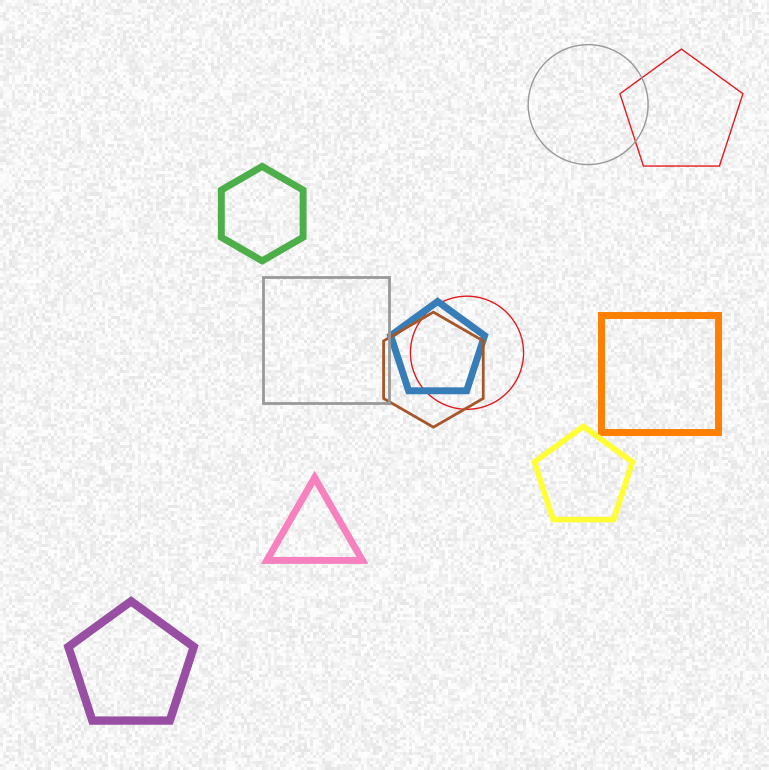[{"shape": "circle", "thickness": 0.5, "radius": 0.37, "center": [0.606, 0.542]}, {"shape": "pentagon", "thickness": 0.5, "radius": 0.42, "center": [0.885, 0.852]}, {"shape": "pentagon", "thickness": 2.5, "radius": 0.32, "center": [0.568, 0.544]}, {"shape": "hexagon", "thickness": 2.5, "radius": 0.31, "center": [0.341, 0.723]}, {"shape": "pentagon", "thickness": 3, "radius": 0.43, "center": [0.17, 0.133]}, {"shape": "square", "thickness": 2.5, "radius": 0.38, "center": [0.856, 0.515]}, {"shape": "pentagon", "thickness": 2, "radius": 0.33, "center": [0.758, 0.379]}, {"shape": "hexagon", "thickness": 1, "radius": 0.37, "center": [0.563, 0.52]}, {"shape": "triangle", "thickness": 2.5, "radius": 0.36, "center": [0.409, 0.308]}, {"shape": "square", "thickness": 1, "radius": 0.41, "center": [0.424, 0.559]}, {"shape": "circle", "thickness": 0.5, "radius": 0.39, "center": [0.764, 0.864]}]